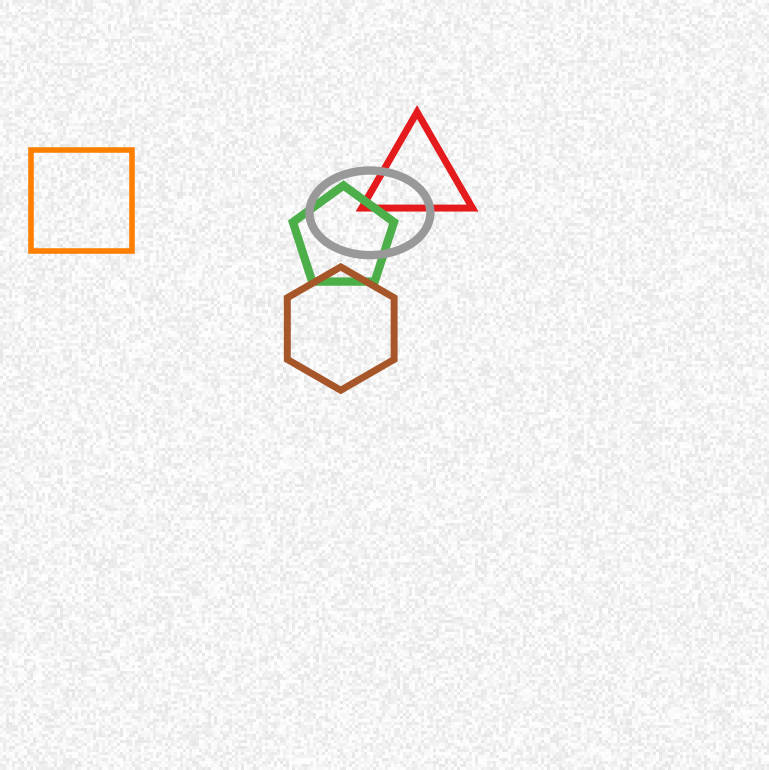[{"shape": "triangle", "thickness": 2.5, "radius": 0.42, "center": [0.542, 0.771]}, {"shape": "pentagon", "thickness": 3, "radius": 0.35, "center": [0.446, 0.69]}, {"shape": "square", "thickness": 2, "radius": 0.33, "center": [0.106, 0.739]}, {"shape": "hexagon", "thickness": 2.5, "radius": 0.4, "center": [0.442, 0.573]}, {"shape": "oval", "thickness": 3, "radius": 0.39, "center": [0.48, 0.724]}]